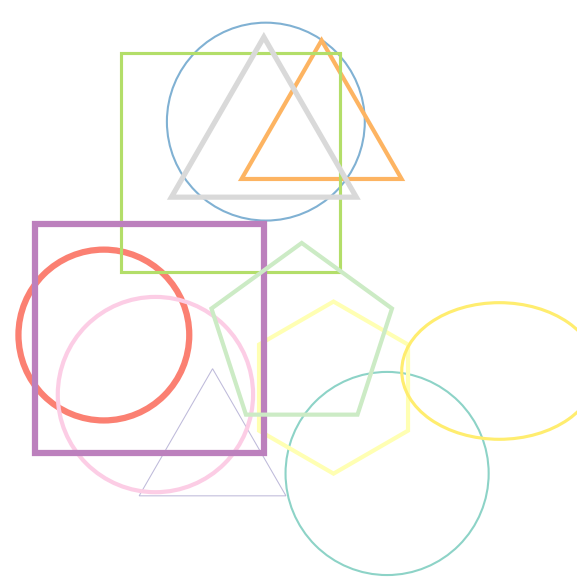[{"shape": "circle", "thickness": 1, "radius": 0.88, "center": [0.67, 0.179]}, {"shape": "hexagon", "thickness": 2, "radius": 0.74, "center": [0.578, 0.328]}, {"shape": "triangle", "thickness": 0.5, "radius": 0.73, "center": [0.368, 0.214]}, {"shape": "circle", "thickness": 3, "radius": 0.74, "center": [0.18, 0.419]}, {"shape": "circle", "thickness": 1, "radius": 0.86, "center": [0.46, 0.789]}, {"shape": "triangle", "thickness": 2, "radius": 0.8, "center": [0.557, 0.769]}, {"shape": "square", "thickness": 1.5, "radius": 0.95, "center": [0.398, 0.718]}, {"shape": "circle", "thickness": 2, "radius": 0.85, "center": [0.269, 0.316]}, {"shape": "triangle", "thickness": 2.5, "radius": 0.92, "center": [0.457, 0.75]}, {"shape": "square", "thickness": 3, "radius": 0.99, "center": [0.258, 0.412]}, {"shape": "pentagon", "thickness": 2, "radius": 0.82, "center": [0.522, 0.414]}, {"shape": "oval", "thickness": 1.5, "radius": 0.84, "center": [0.865, 0.357]}]